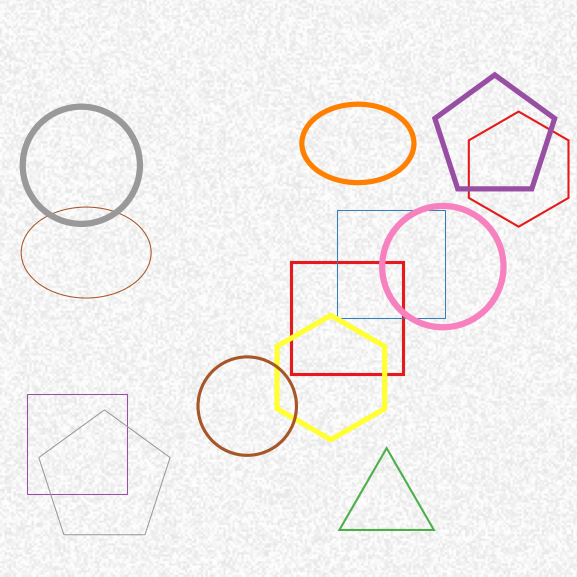[{"shape": "hexagon", "thickness": 1, "radius": 0.5, "center": [0.898, 0.706]}, {"shape": "square", "thickness": 1.5, "radius": 0.48, "center": [0.601, 0.448]}, {"shape": "square", "thickness": 0.5, "radius": 0.47, "center": [0.677, 0.543]}, {"shape": "triangle", "thickness": 1, "radius": 0.47, "center": [0.669, 0.129]}, {"shape": "pentagon", "thickness": 2.5, "radius": 0.55, "center": [0.857, 0.76]}, {"shape": "square", "thickness": 0.5, "radius": 0.43, "center": [0.133, 0.231]}, {"shape": "oval", "thickness": 2.5, "radius": 0.49, "center": [0.62, 0.751]}, {"shape": "hexagon", "thickness": 2.5, "radius": 0.54, "center": [0.573, 0.345]}, {"shape": "oval", "thickness": 0.5, "radius": 0.56, "center": [0.149, 0.562]}, {"shape": "circle", "thickness": 1.5, "radius": 0.43, "center": [0.428, 0.296]}, {"shape": "circle", "thickness": 3, "radius": 0.53, "center": [0.767, 0.538]}, {"shape": "circle", "thickness": 3, "radius": 0.51, "center": [0.141, 0.713]}, {"shape": "pentagon", "thickness": 0.5, "radius": 0.6, "center": [0.181, 0.17]}]